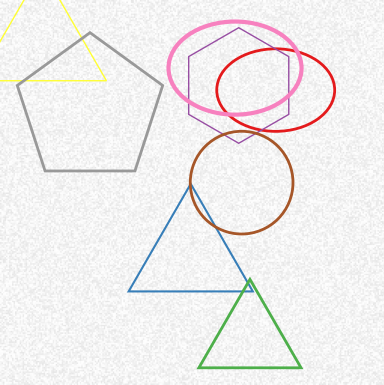[{"shape": "oval", "thickness": 2, "radius": 0.77, "center": [0.716, 0.766]}, {"shape": "triangle", "thickness": 1.5, "radius": 0.93, "center": [0.495, 0.336]}, {"shape": "triangle", "thickness": 2, "radius": 0.77, "center": [0.649, 0.121]}, {"shape": "hexagon", "thickness": 1, "radius": 0.75, "center": [0.62, 0.778]}, {"shape": "triangle", "thickness": 1, "radius": 0.97, "center": [0.109, 0.887]}, {"shape": "circle", "thickness": 2, "radius": 0.67, "center": [0.628, 0.526]}, {"shape": "oval", "thickness": 3, "radius": 0.86, "center": [0.61, 0.823]}, {"shape": "pentagon", "thickness": 2, "radius": 0.99, "center": [0.234, 0.717]}]